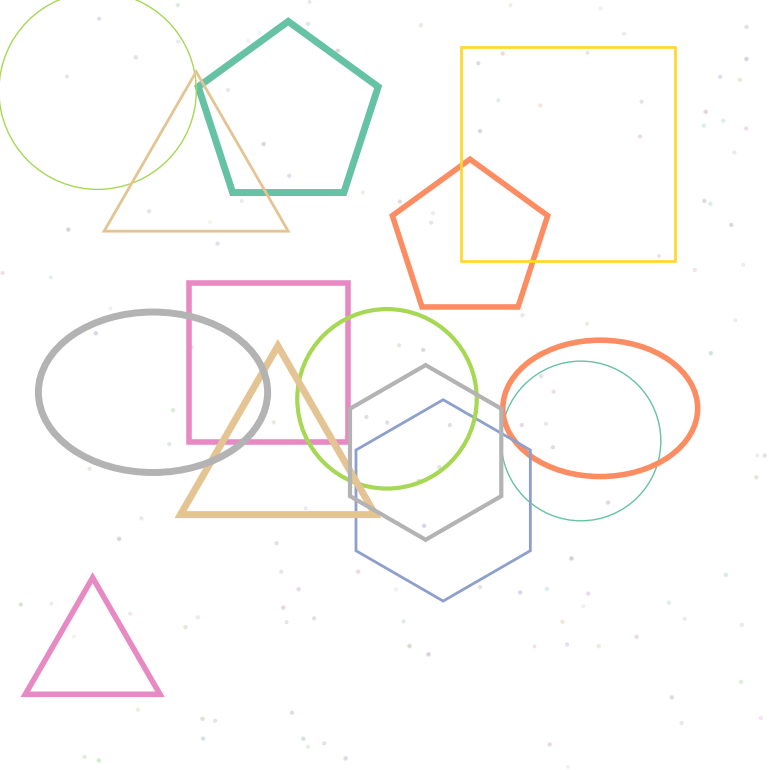[{"shape": "pentagon", "thickness": 2.5, "radius": 0.61, "center": [0.374, 0.849]}, {"shape": "circle", "thickness": 0.5, "radius": 0.52, "center": [0.755, 0.427]}, {"shape": "pentagon", "thickness": 2, "radius": 0.53, "center": [0.61, 0.687]}, {"shape": "oval", "thickness": 2, "radius": 0.63, "center": [0.78, 0.47]}, {"shape": "hexagon", "thickness": 1, "radius": 0.65, "center": [0.576, 0.35]}, {"shape": "square", "thickness": 2, "radius": 0.52, "center": [0.349, 0.529]}, {"shape": "triangle", "thickness": 2, "radius": 0.5, "center": [0.12, 0.149]}, {"shape": "circle", "thickness": 1.5, "radius": 0.58, "center": [0.503, 0.482]}, {"shape": "circle", "thickness": 0.5, "radius": 0.64, "center": [0.127, 0.882]}, {"shape": "square", "thickness": 1, "radius": 0.7, "center": [0.738, 0.8]}, {"shape": "triangle", "thickness": 1, "radius": 0.69, "center": [0.255, 0.769]}, {"shape": "triangle", "thickness": 2.5, "radius": 0.73, "center": [0.361, 0.405]}, {"shape": "hexagon", "thickness": 1.5, "radius": 0.57, "center": [0.553, 0.412]}, {"shape": "oval", "thickness": 2.5, "radius": 0.74, "center": [0.199, 0.491]}]